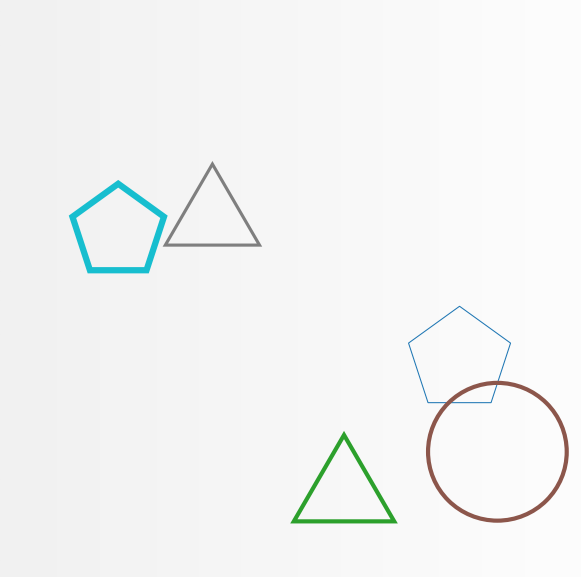[{"shape": "pentagon", "thickness": 0.5, "radius": 0.46, "center": [0.791, 0.377]}, {"shape": "triangle", "thickness": 2, "radius": 0.5, "center": [0.592, 0.146]}, {"shape": "circle", "thickness": 2, "radius": 0.6, "center": [0.856, 0.217]}, {"shape": "triangle", "thickness": 1.5, "radius": 0.47, "center": [0.365, 0.621]}, {"shape": "pentagon", "thickness": 3, "radius": 0.41, "center": [0.203, 0.598]}]